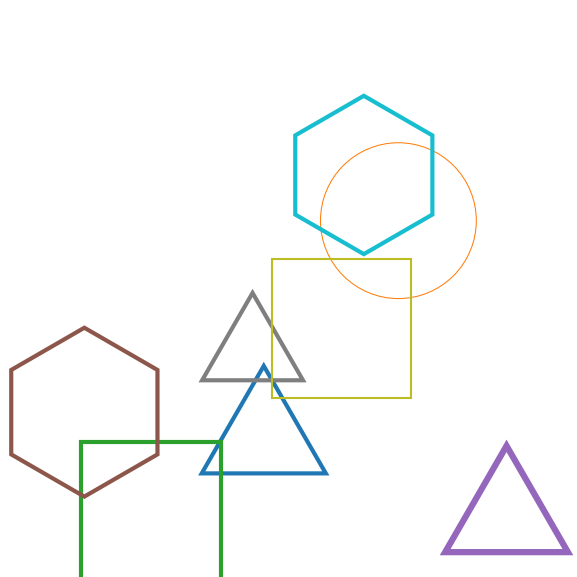[{"shape": "triangle", "thickness": 2, "radius": 0.62, "center": [0.457, 0.241]}, {"shape": "circle", "thickness": 0.5, "radius": 0.67, "center": [0.69, 0.617]}, {"shape": "square", "thickness": 2, "radius": 0.61, "center": [0.262, 0.112]}, {"shape": "triangle", "thickness": 3, "radius": 0.61, "center": [0.877, 0.104]}, {"shape": "hexagon", "thickness": 2, "radius": 0.73, "center": [0.146, 0.285]}, {"shape": "triangle", "thickness": 2, "radius": 0.5, "center": [0.437, 0.391]}, {"shape": "square", "thickness": 1, "radius": 0.6, "center": [0.591, 0.43]}, {"shape": "hexagon", "thickness": 2, "radius": 0.69, "center": [0.63, 0.696]}]